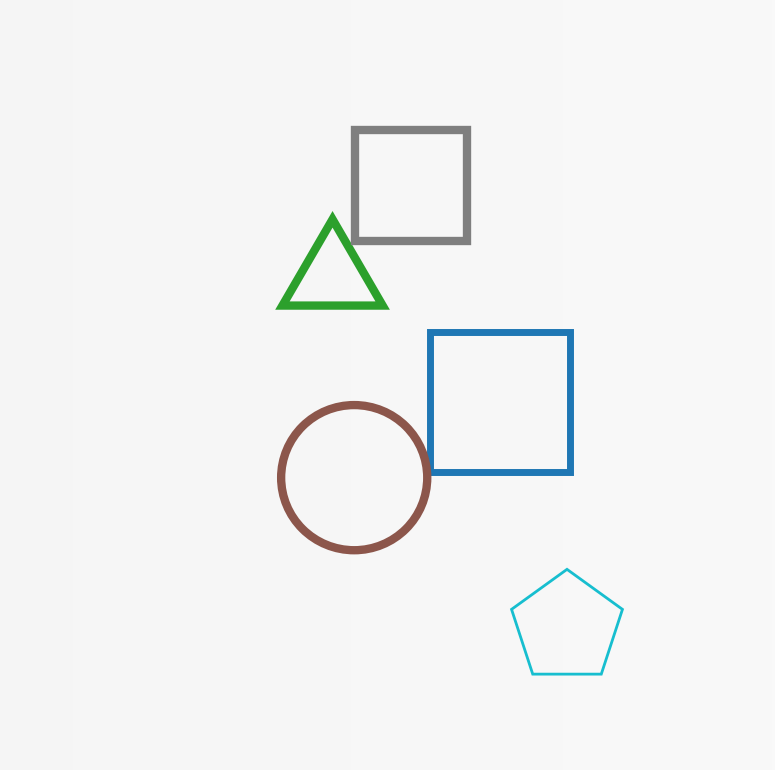[{"shape": "square", "thickness": 2.5, "radius": 0.45, "center": [0.646, 0.478]}, {"shape": "triangle", "thickness": 3, "radius": 0.37, "center": [0.429, 0.64]}, {"shape": "circle", "thickness": 3, "radius": 0.47, "center": [0.457, 0.38]}, {"shape": "square", "thickness": 3, "radius": 0.36, "center": [0.53, 0.759]}, {"shape": "pentagon", "thickness": 1, "radius": 0.38, "center": [0.732, 0.185]}]